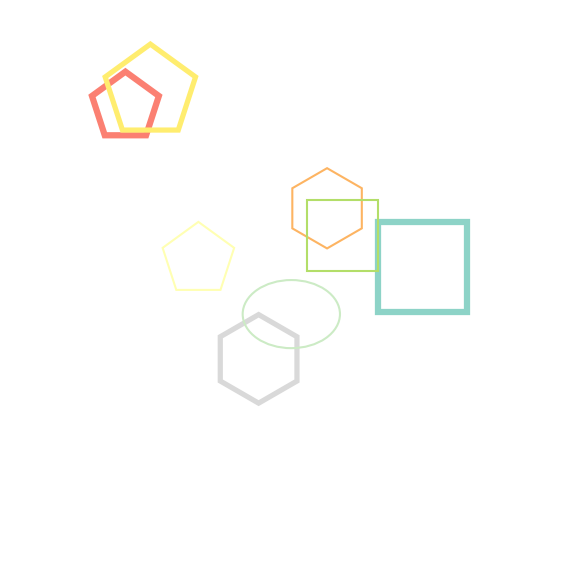[{"shape": "square", "thickness": 3, "radius": 0.39, "center": [0.732, 0.537]}, {"shape": "pentagon", "thickness": 1, "radius": 0.33, "center": [0.344, 0.55]}, {"shape": "pentagon", "thickness": 3, "radius": 0.3, "center": [0.217, 0.814]}, {"shape": "hexagon", "thickness": 1, "radius": 0.35, "center": [0.566, 0.638]}, {"shape": "square", "thickness": 1, "radius": 0.31, "center": [0.593, 0.592]}, {"shape": "hexagon", "thickness": 2.5, "radius": 0.38, "center": [0.448, 0.378]}, {"shape": "oval", "thickness": 1, "radius": 0.42, "center": [0.504, 0.455]}, {"shape": "pentagon", "thickness": 2.5, "radius": 0.41, "center": [0.26, 0.84]}]